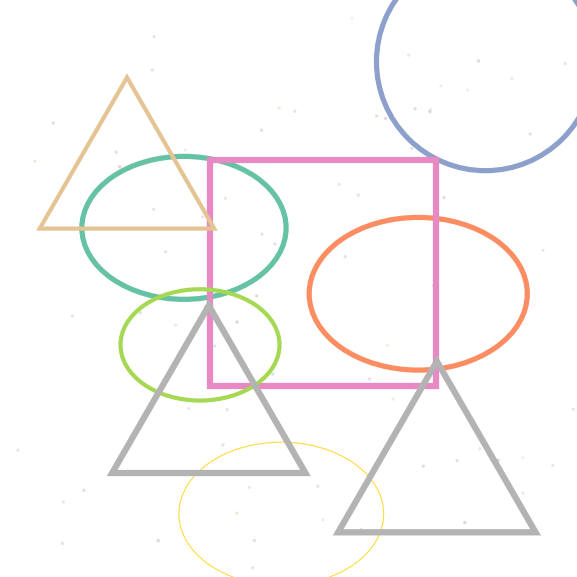[{"shape": "oval", "thickness": 2.5, "radius": 0.88, "center": [0.319, 0.605]}, {"shape": "oval", "thickness": 2.5, "radius": 0.94, "center": [0.724, 0.49]}, {"shape": "circle", "thickness": 2.5, "radius": 0.94, "center": [0.841, 0.892]}, {"shape": "square", "thickness": 3, "radius": 0.98, "center": [0.559, 0.527]}, {"shape": "oval", "thickness": 2, "radius": 0.69, "center": [0.346, 0.402]}, {"shape": "oval", "thickness": 0.5, "radius": 0.89, "center": [0.487, 0.109]}, {"shape": "triangle", "thickness": 2, "radius": 0.87, "center": [0.22, 0.691]}, {"shape": "triangle", "thickness": 3, "radius": 0.99, "center": [0.756, 0.176]}, {"shape": "triangle", "thickness": 3, "radius": 0.97, "center": [0.362, 0.277]}]